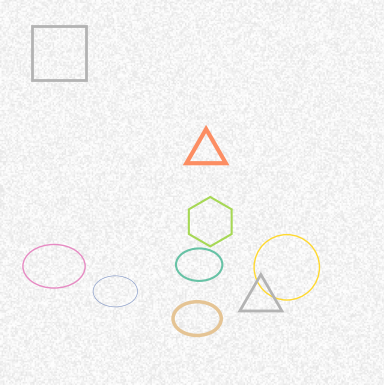[{"shape": "oval", "thickness": 1.5, "radius": 0.3, "center": [0.517, 0.313]}, {"shape": "triangle", "thickness": 3, "radius": 0.3, "center": [0.535, 0.606]}, {"shape": "oval", "thickness": 0.5, "radius": 0.29, "center": [0.3, 0.243]}, {"shape": "oval", "thickness": 1, "radius": 0.4, "center": [0.14, 0.308]}, {"shape": "hexagon", "thickness": 1.5, "radius": 0.32, "center": [0.546, 0.424]}, {"shape": "circle", "thickness": 1, "radius": 0.42, "center": [0.745, 0.306]}, {"shape": "oval", "thickness": 2.5, "radius": 0.31, "center": [0.512, 0.172]}, {"shape": "triangle", "thickness": 2, "radius": 0.32, "center": [0.678, 0.224]}, {"shape": "square", "thickness": 2, "radius": 0.35, "center": [0.153, 0.862]}]